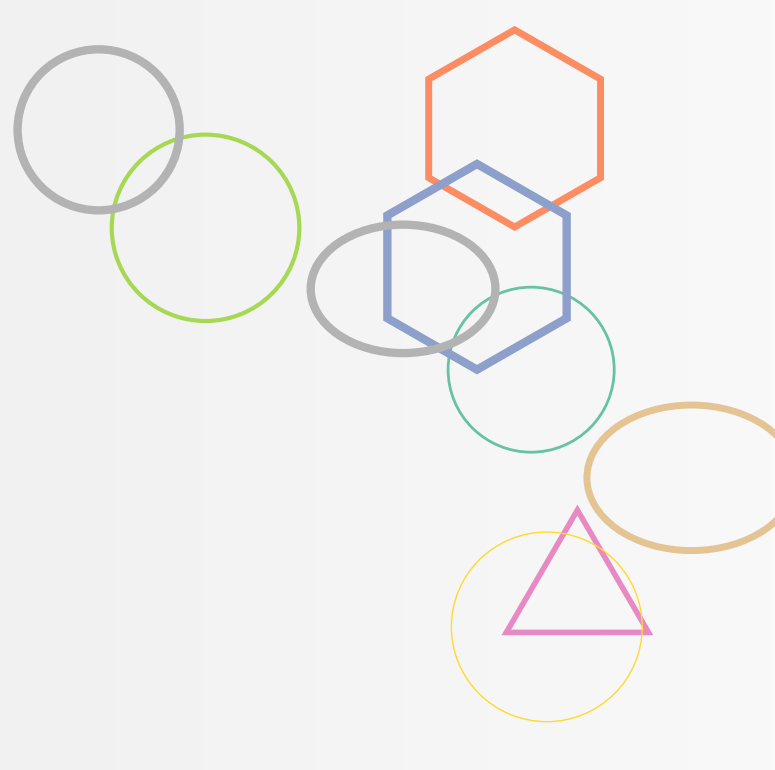[{"shape": "circle", "thickness": 1, "radius": 0.54, "center": [0.685, 0.52]}, {"shape": "hexagon", "thickness": 2.5, "radius": 0.64, "center": [0.664, 0.833]}, {"shape": "hexagon", "thickness": 3, "radius": 0.67, "center": [0.616, 0.654]}, {"shape": "triangle", "thickness": 2, "radius": 0.53, "center": [0.745, 0.232]}, {"shape": "circle", "thickness": 1.5, "radius": 0.61, "center": [0.265, 0.704]}, {"shape": "circle", "thickness": 0.5, "radius": 0.62, "center": [0.706, 0.186]}, {"shape": "oval", "thickness": 2.5, "radius": 0.67, "center": [0.892, 0.379]}, {"shape": "oval", "thickness": 3, "radius": 0.6, "center": [0.52, 0.625]}, {"shape": "circle", "thickness": 3, "radius": 0.52, "center": [0.127, 0.831]}]